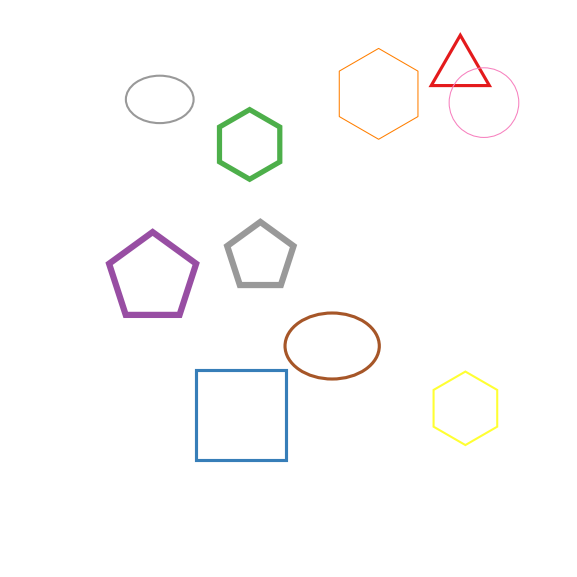[{"shape": "triangle", "thickness": 1.5, "radius": 0.29, "center": [0.797, 0.88]}, {"shape": "square", "thickness": 1.5, "radius": 0.39, "center": [0.417, 0.281]}, {"shape": "hexagon", "thickness": 2.5, "radius": 0.3, "center": [0.432, 0.749]}, {"shape": "pentagon", "thickness": 3, "radius": 0.4, "center": [0.264, 0.518]}, {"shape": "hexagon", "thickness": 0.5, "radius": 0.39, "center": [0.656, 0.837]}, {"shape": "hexagon", "thickness": 1, "radius": 0.32, "center": [0.806, 0.292]}, {"shape": "oval", "thickness": 1.5, "radius": 0.41, "center": [0.575, 0.4]}, {"shape": "circle", "thickness": 0.5, "radius": 0.3, "center": [0.838, 0.821]}, {"shape": "pentagon", "thickness": 3, "radius": 0.3, "center": [0.451, 0.554]}, {"shape": "oval", "thickness": 1, "radius": 0.29, "center": [0.277, 0.827]}]